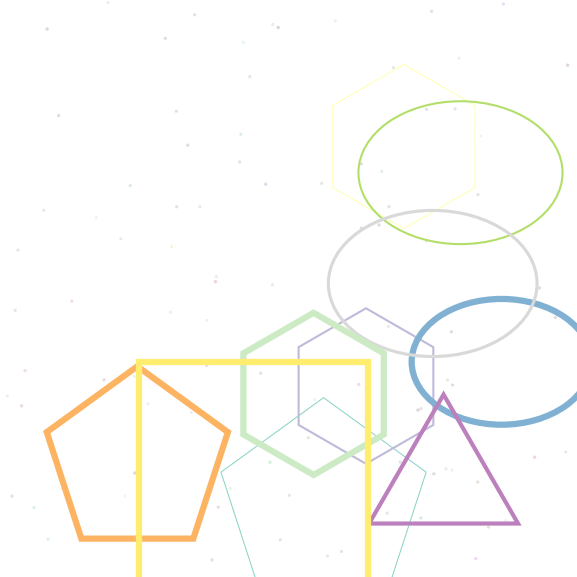[{"shape": "pentagon", "thickness": 0.5, "radius": 0.93, "center": [0.56, 0.124]}, {"shape": "hexagon", "thickness": 0.5, "radius": 0.71, "center": [0.699, 0.745]}, {"shape": "hexagon", "thickness": 1, "radius": 0.67, "center": [0.634, 0.331]}, {"shape": "oval", "thickness": 3, "radius": 0.78, "center": [0.868, 0.373]}, {"shape": "pentagon", "thickness": 3, "radius": 0.82, "center": [0.238, 0.2]}, {"shape": "oval", "thickness": 1, "radius": 0.88, "center": [0.797, 0.7]}, {"shape": "oval", "thickness": 1.5, "radius": 0.9, "center": [0.749, 0.508]}, {"shape": "triangle", "thickness": 2, "radius": 0.74, "center": [0.768, 0.167]}, {"shape": "hexagon", "thickness": 3, "radius": 0.7, "center": [0.543, 0.317]}, {"shape": "square", "thickness": 3, "radius": 0.99, "center": [0.439, 0.174]}]